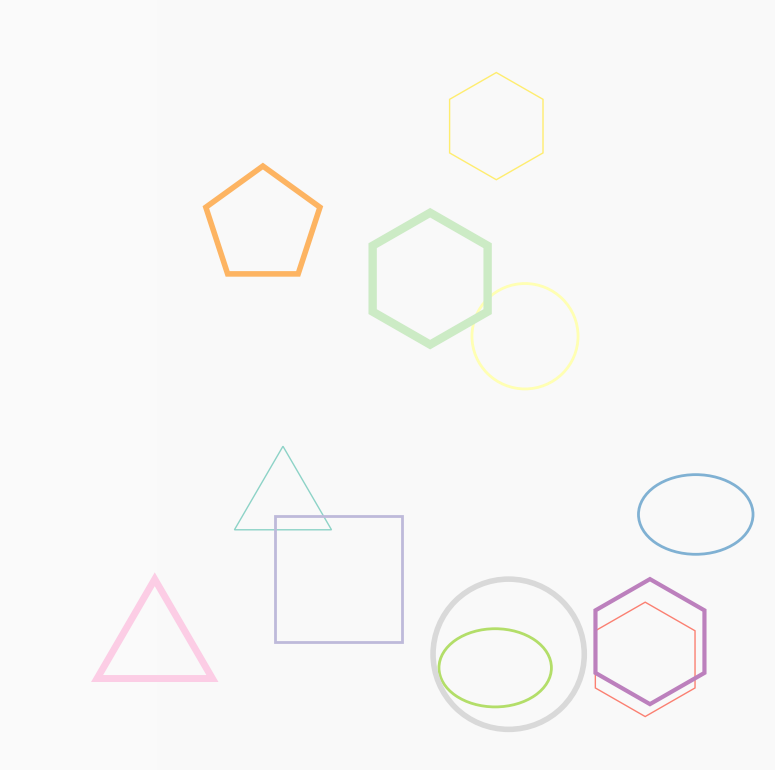[{"shape": "triangle", "thickness": 0.5, "radius": 0.36, "center": [0.365, 0.348]}, {"shape": "circle", "thickness": 1, "radius": 0.34, "center": [0.677, 0.563]}, {"shape": "square", "thickness": 1, "radius": 0.41, "center": [0.436, 0.248]}, {"shape": "hexagon", "thickness": 0.5, "radius": 0.37, "center": [0.832, 0.144]}, {"shape": "oval", "thickness": 1, "radius": 0.37, "center": [0.898, 0.332]}, {"shape": "pentagon", "thickness": 2, "radius": 0.39, "center": [0.339, 0.707]}, {"shape": "oval", "thickness": 1, "radius": 0.36, "center": [0.639, 0.133]}, {"shape": "triangle", "thickness": 2.5, "radius": 0.43, "center": [0.2, 0.162]}, {"shape": "circle", "thickness": 2, "radius": 0.49, "center": [0.656, 0.15]}, {"shape": "hexagon", "thickness": 1.5, "radius": 0.41, "center": [0.839, 0.167]}, {"shape": "hexagon", "thickness": 3, "radius": 0.43, "center": [0.555, 0.638]}, {"shape": "hexagon", "thickness": 0.5, "radius": 0.35, "center": [0.64, 0.836]}]